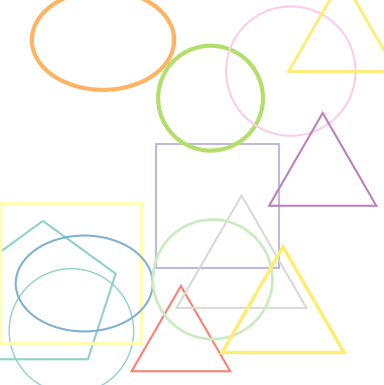[{"shape": "pentagon", "thickness": 1.5, "radius": 0.99, "center": [0.111, 0.228]}, {"shape": "circle", "thickness": 1, "radius": 0.81, "center": [0.185, 0.14]}, {"shape": "square", "thickness": 2.5, "radius": 0.91, "center": [0.183, 0.291]}, {"shape": "square", "thickness": 1.5, "radius": 0.8, "center": [0.565, 0.465]}, {"shape": "triangle", "thickness": 1.5, "radius": 0.74, "center": [0.47, 0.11]}, {"shape": "oval", "thickness": 1.5, "radius": 0.89, "center": [0.219, 0.264]}, {"shape": "oval", "thickness": 3, "radius": 0.92, "center": [0.268, 0.896]}, {"shape": "circle", "thickness": 3, "radius": 0.68, "center": [0.547, 0.745]}, {"shape": "circle", "thickness": 1.5, "radius": 0.84, "center": [0.755, 0.815]}, {"shape": "triangle", "thickness": 1.5, "radius": 0.97, "center": [0.627, 0.298]}, {"shape": "triangle", "thickness": 1.5, "radius": 0.8, "center": [0.838, 0.546]}, {"shape": "circle", "thickness": 2, "radius": 0.78, "center": [0.552, 0.274]}, {"shape": "triangle", "thickness": 2, "radius": 0.81, "center": [0.889, 0.895]}, {"shape": "triangle", "thickness": 2.5, "radius": 0.91, "center": [0.735, 0.176]}]